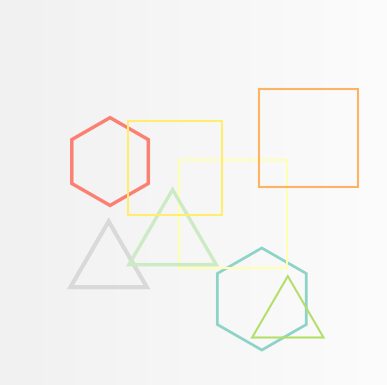[{"shape": "hexagon", "thickness": 2, "radius": 0.66, "center": [0.676, 0.223]}, {"shape": "square", "thickness": 1.5, "radius": 0.7, "center": [0.602, 0.444]}, {"shape": "hexagon", "thickness": 2.5, "radius": 0.57, "center": [0.284, 0.58]}, {"shape": "square", "thickness": 1.5, "radius": 0.64, "center": [0.795, 0.641]}, {"shape": "triangle", "thickness": 1.5, "radius": 0.53, "center": [0.743, 0.177]}, {"shape": "triangle", "thickness": 3, "radius": 0.57, "center": [0.28, 0.311]}, {"shape": "triangle", "thickness": 2.5, "radius": 0.65, "center": [0.445, 0.378]}, {"shape": "square", "thickness": 1.5, "radius": 0.61, "center": [0.451, 0.563]}]